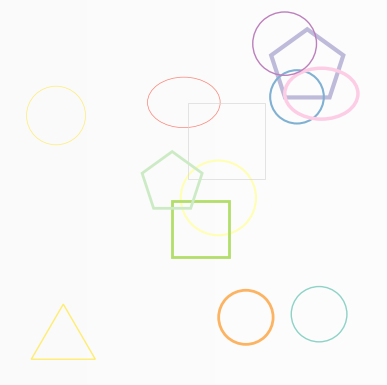[{"shape": "circle", "thickness": 1, "radius": 0.36, "center": [0.823, 0.184]}, {"shape": "circle", "thickness": 1.5, "radius": 0.49, "center": [0.564, 0.486]}, {"shape": "pentagon", "thickness": 3, "radius": 0.49, "center": [0.793, 0.826]}, {"shape": "oval", "thickness": 0.5, "radius": 0.47, "center": [0.474, 0.734]}, {"shape": "circle", "thickness": 1.5, "radius": 0.35, "center": [0.766, 0.748]}, {"shape": "circle", "thickness": 2, "radius": 0.35, "center": [0.635, 0.176]}, {"shape": "square", "thickness": 2, "radius": 0.37, "center": [0.518, 0.405]}, {"shape": "oval", "thickness": 2.5, "radius": 0.47, "center": [0.829, 0.757]}, {"shape": "square", "thickness": 0.5, "radius": 0.49, "center": [0.584, 0.635]}, {"shape": "circle", "thickness": 1, "radius": 0.41, "center": [0.735, 0.887]}, {"shape": "pentagon", "thickness": 2, "radius": 0.41, "center": [0.444, 0.525]}, {"shape": "triangle", "thickness": 1, "radius": 0.48, "center": [0.163, 0.115]}, {"shape": "circle", "thickness": 0.5, "radius": 0.38, "center": [0.145, 0.7]}]